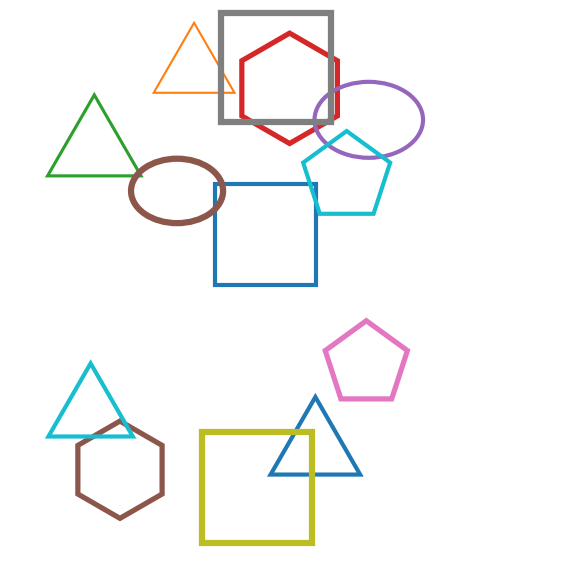[{"shape": "triangle", "thickness": 2, "radius": 0.45, "center": [0.546, 0.222]}, {"shape": "square", "thickness": 2, "radius": 0.44, "center": [0.459, 0.593]}, {"shape": "triangle", "thickness": 1, "radius": 0.4, "center": [0.336, 0.879]}, {"shape": "triangle", "thickness": 1.5, "radius": 0.47, "center": [0.163, 0.741]}, {"shape": "hexagon", "thickness": 2.5, "radius": 0.48, "center": [0.502, 0.846]}, {"shape": "oval", "thickness": 2, "radius": 0.47, "center": [0.639, 0.792]}, {"shape": "oval", "thickness": 3, "radius": 0.4, "center": [0.307, 0.669]}, {"shape": "hexagon", "thickness": 2.5, "radius": 0.42, "center": [0.208, 0.186]}, {"shape": "pentagon", "thickness": 2.5, "radius": 0.37, "center": [0.634, 0.369]}, {"shape": "square", "thickness": 3, "radius": 0.47, "center": [0.478, 0.882]}, {"shape": "square", "thickness": 3, "radius": 0.48, "center": [0.445, 0.155]}, {"shape": "triangle", "thickness": 2, "radius": 0.42, "center": [0.157, 0.285]}, {"shape": "pentagon", "thickness": 2, "radius": 0.4, "center": [0.6, 0.693]}]